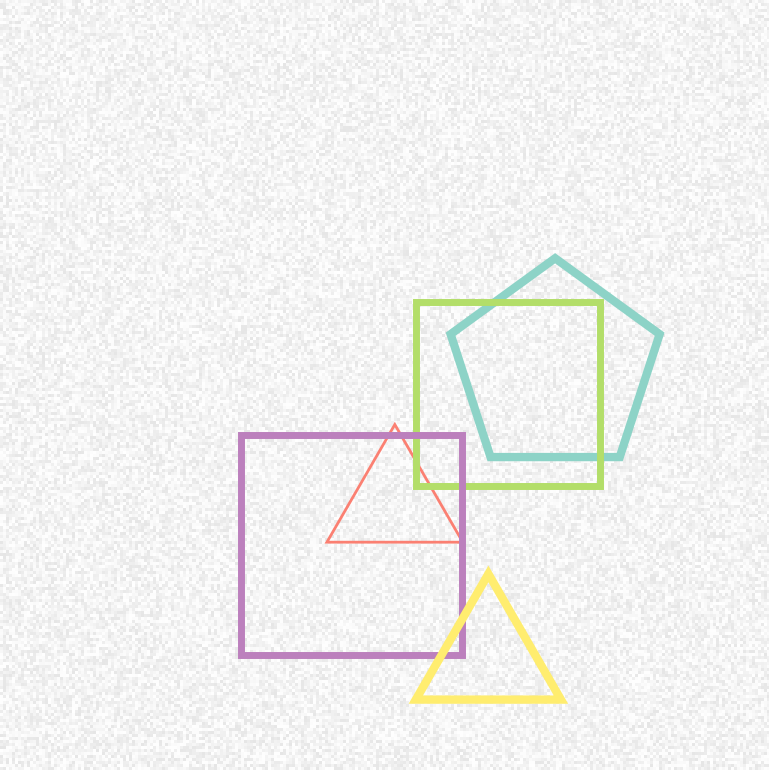[{"shape": "pentagon", "thickness": 3, "radius": 0.71, "center": [0.721, 0.522]}, {"shape": "triangle", "thickness": 1, "radius": 0.51, "center": [0.513, 0.347]}, {"shape": "square", "thickness": 2.5, "radius": 0.6, "center": [0.66, 0.489]}, {"shape": "square", "thickness": 2.5, "radius": 0.72, "center": [0.457, 0.292]}, {"shape": "triangle", "thickness": 3, "radius": 0.54, "center": [0.634, 0.146]}]